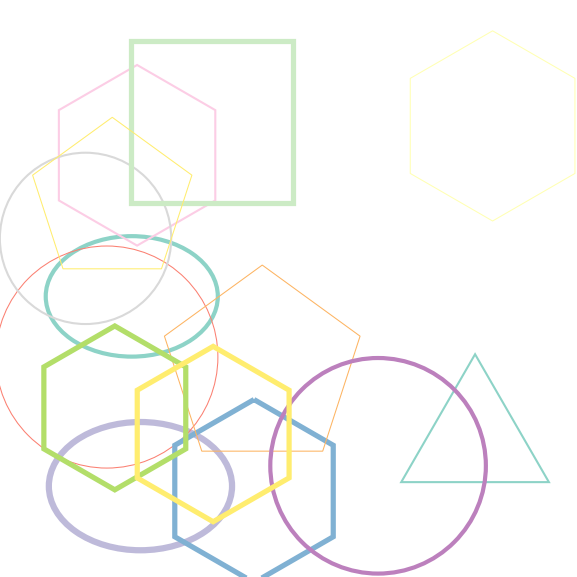[{"shape": "triangle", "thickness": 1, "radius": 0.74, "center": [0.823, 0.238]}, {"shape": "oval", "thickness": 2, "radius": 0.74, "center": [0.228, 0.486]}, {"shape": "hexagon", "thickness": 0.5, "radius": 0.82, "center": [0.853, 0.781]}, {"shape": "oval", "thickness": 3, "radius": 0.79, "center": [0.243, 0.157]}, {"shape": "circle", "thickness": 0.5, "radius": 0.96, "center": [0.185, 0.381]}, {"shape": "hexagon", "thickness": 2.5, "radius": 0.79, "center": [0.44, 0.149]}, {"shape": "pentagon", "thickness": 0.5, "radius": 0.89, "center": [0.454, 0.362]}, {"shape": "hexagon", "thickness": 2.5, "radius": 0.71, "center": [0.199, 0.293]}, {"shape": "hexagon", "thickness": 1, "radius": 0.78, "center": [0.237, 0.73]}, {"shape": "circle", "thickness": 1, "radius": 0.74, "center": [0.148, 0.586]}, {"shape": "circle", "thickness": 2, "radius": 0.93, "center": [0.655, 0.193]}, {"shape": "square", "thickness": 2.5, "radius": 0.7, "center": [0.367, 0.787]}, {"shape": "hexagon", "thickness": 2.5, "radius": 0.76, "center": [0.369, 0.248]}, {"shape": "pentagon", "thickness": 0.5, "radius": 0.73, "center": [0.194, 0.651]}]